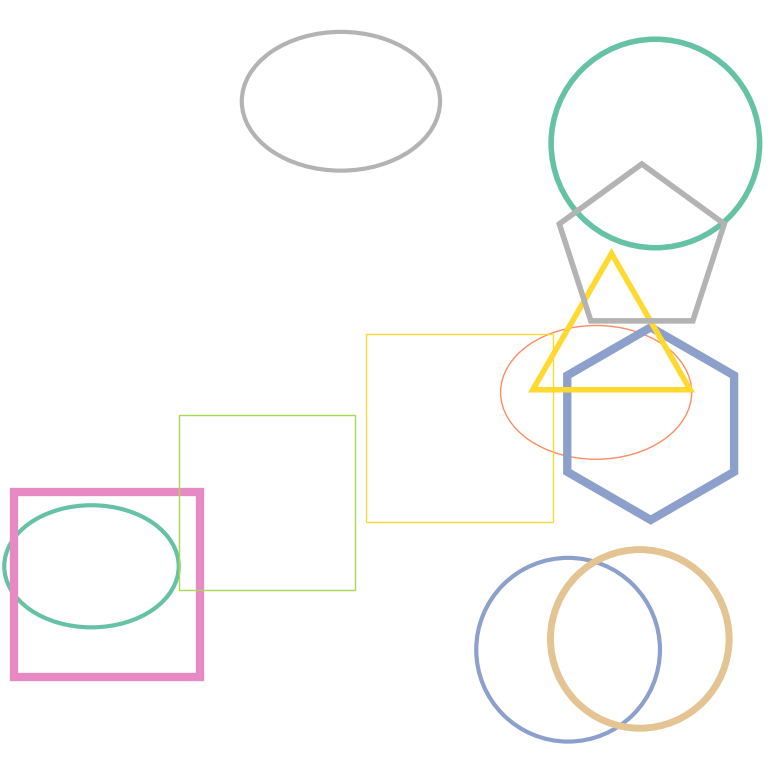[{"shape": "circle", "thickness": 2, "radius": 0.68, "center": [0.851, 0.814]}, {"shape": "oval", "thickness": 1.5, "radius": 0.57, "center": [0.119, 0.265]}, {"shape": "oval", "thickness": 0.5, "radius": 0.62, "center": [0.774, 0.49]}, {"shape": "circle", "thickness": 1.5, "radius": 0.6, "center": [0.738, 0.156]}, {"shape": "hexagon", "thickness": 3, "radius": 0.63, "center": [0.845, 0.45]}, {"shape": "square", "thickness": 3, "radius": 0.6, "center": [0.139, 0.241]}, {"shape": "square", "thickness": 0.5, "radius": 0.57, "center": [0.347, 0.348]}, {"shape": "square", "thickness": 0.5, "radius": 0.61, "center": [0.597, 0.444]}, {"shape": "triangle", "thickness": 2, "radius": 0.59, "center": [0.794, 0.553]}, {"shape": "circle", "thickness": 2.5, "radius": 0.58, "center": [0.831, 0.17]}, {"shape": "pentagon", "thickness": 2, "radius": 0.56, "center": [0.834, 0.674]}, {"shape": "oval", "thickness": 1.5, "radius": 0.64, "center": [0.443, 0.869]}]